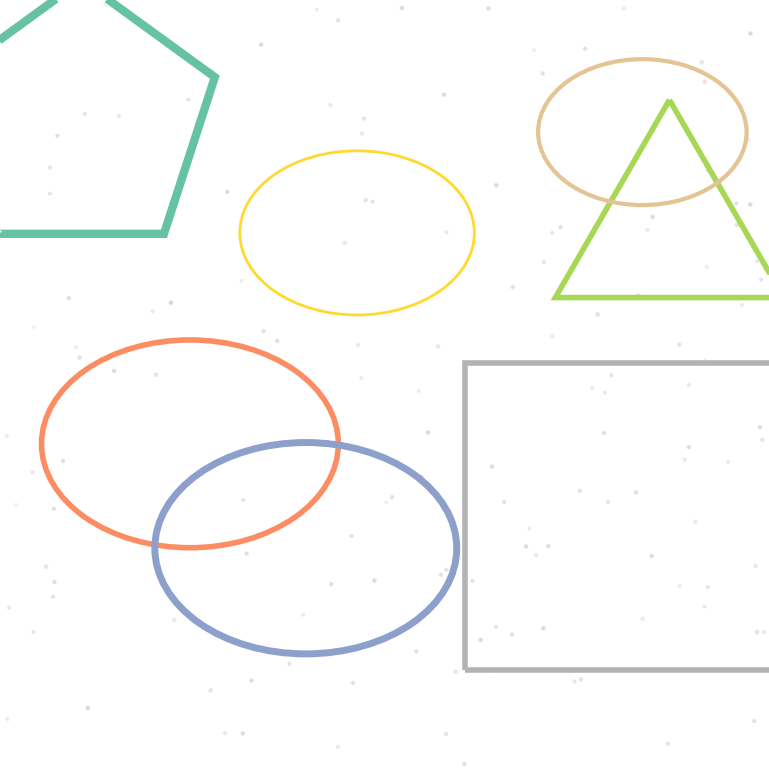[{"shape": "pentagon", "thickness": 3, "radius": 0.91, "center": [0.106, 0.844]}, {"shape": "oval", "thickness": 2, "radius": 0.96, "center": [0.247, 0.424]}, {"shape": "oval", "thickness": 2.5, "radius": 0.98, "center": [0.397, 0.288]}, {"shape": "triangle", "thickness": 2, "radius": 0.86, "center": [0.869, 0.699]}, {"shape": "oval", "thickness": 1, "radius": 0.76, "center": [0.464, 0.698]}, {"shape": "oval", "thickness": 1.5, "radius": 0.68, "center": [0.834, 0.828]}, {"shape": "square", "thickness": 2, "radius": 1.0, "center": [0.803, 0.329]}]